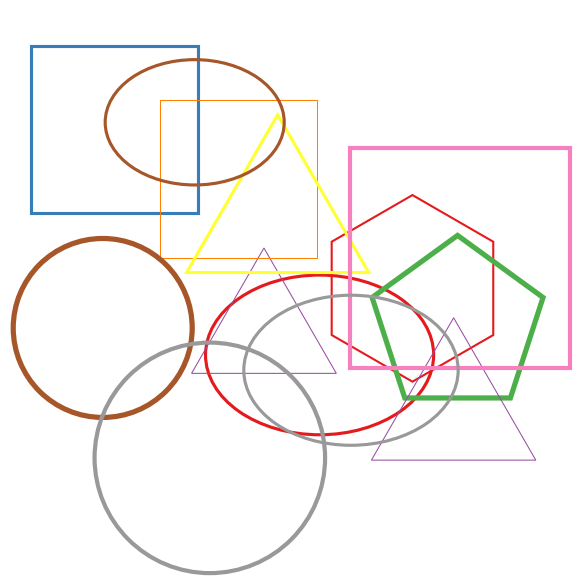[{"shape": "oval", "thickness": 1.5, "radius": 0.99, "center": [0.553, 0.385]}, {"shape": "hexagon", "thickness": 1, "radius": 0.81, "center": [0.714, 0.5]}, {"shape": "square", "thickness": 1.5, "radius": 0.72, "center": [0.198, 0.775]}, {"shape": "pentagon", "thickness": 2.5, "radius": 0.78, "center": [0.792, 0.436]}, {"shape": "triangle", "thickness": 0.5, "radius": 0.82, "center": [0.785, 0.285]}, {"shape": "triangle", "thickness": 0.5, "radius": 0.72, "center": [0.457, 0.425]}, {"shape": "square", "thickness": 0.5, "radius": 0.68, "center": [0.413, 0.689]}, {"shape": "triangle", "thickness": 1.5, "radius": 0.91, "center": [0.481, 0.618]}, {"shape": "circle", "thickness": 2.5, "radius": 0.77, "center": [0.178, 0.431]}, {"shape": "oval", "thickness": 1.5, "radius": 0.78, "center": [0.337, 0.787]}, {"shape": "square", "thickness": 2, "radius": 0.95, "center": [0.797, 0.552]}, {"shape": "circle", "thickness": 2, "radius": 1.0, "center": [0.363, 0.206]}, {"shape": "oval", "thickness": 1.5, "radius": 0.93, "center": [0.608, 0.358]}]